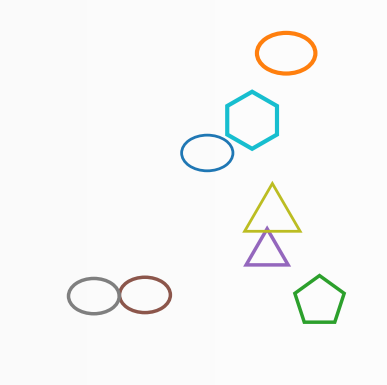[{"shape": "oval", "thickness": 2, "radius": 0.33, "center": [0.535, 0.603]}, {"shape": "oval", "thickness": 3, "radius": 0.38, "center": [0.738, 0.862]}, {"shape": "pentagon", "thickness": 2.5, "radius": 0.33, "center": [0.825, 0.217]}, {"shape": "triangle", "thickness": 2.5, "radius": 0.31, "center": [0.689, 0.343]}, {"shape": "oval", "thickness": 2.5, "radius": 0.33, "center": [0.374, 0.234]}, {"shape": "oval", "thickness": 2.5, "radius": 0.33, "center": [0.242, 0.231]}, {"shape": "triangle", "thickness": 2, "radius": 0.41, "center": [0.703, 0.441]}, {"shape": "hexagon", "thickness": 3, "radius": 0.37, "center": [0.651, 0.688]}]